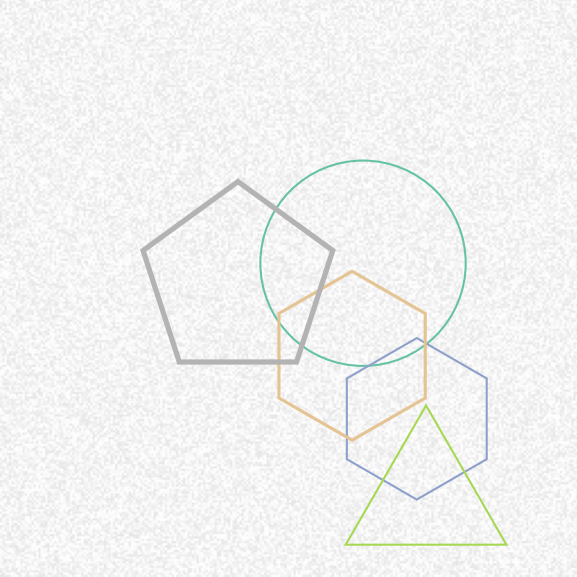[{"shape": "circle", "thickness": 1, "radius": 0.89, "center": [0.629, 0.543]}, {"shape": "hexagon", "thickness": 1, "radius": 0.7, "center": [0.722, 0.274]}, {"shape": "triangle", "thickness": 1, "radius": 0.8, "center": [0.738, 0.136]}, {"shape": "hexagon", "thickness": 1.5, "radius": 0.73, "center": [0.61, 0.383]}, {"shape": "pentagon", "thickness": 2.5, "radius": 0.86, "center": [0.412, 0.512]}]